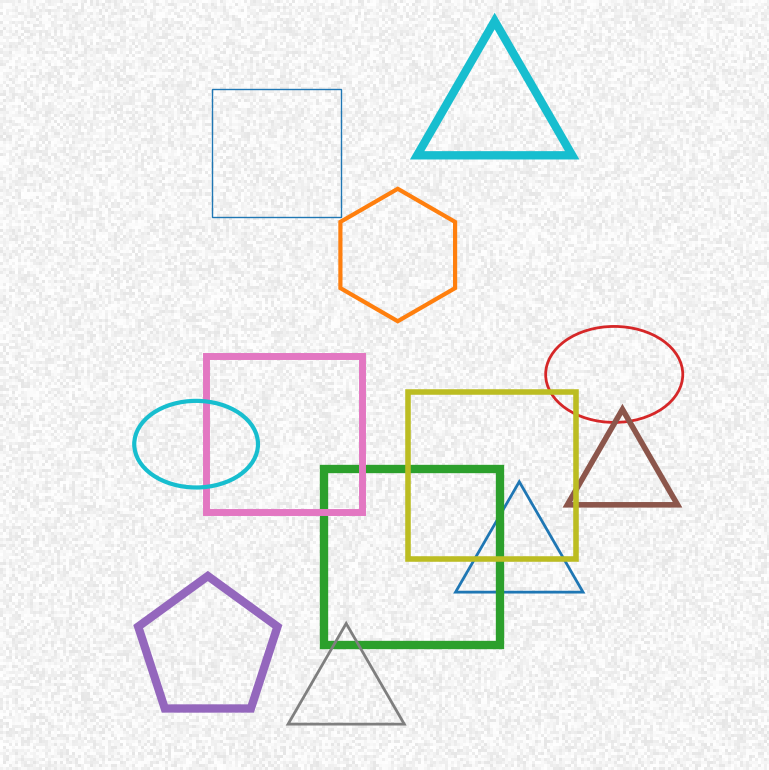[{"shape": "square", "thickness": 0.5, "radius": 0.42, "center": [0.359, 0.801]}, {"shape": "triangle", "thickness": 1, "radius": 0.48, "center": [0.674, 0.279]}, {"shape": "hexagon", "thickness": 1.5, "radius": 0.43, "center": [0.517, 0.669]}, {"shape": "square", "thickness": 3, "radius": 0.57, "center": [0.535, 0.277]}, {"shape": "oval", "thickness": 1, "radius": 0.45, "center": [0.798, 0.514]}, {"shape": "pentagon", "thickness": 3, "radius": 0.48, "center": [0.27, 0.157]}, {"shape": "triangle", "thickness": 2, "radius": 0.41, "center": [0.808, 0.386]}, {"shape": "square", "thickness": 2.5, "radius": 0.51, "center": [0.369, 0.436]}, {"shape": "triangle", "thickness": 1, "radius": 0.44, "center": [0.45, 0.103]}, {"shape": "square", "thickness": 2, "radius": 0.54, "center": [0.639, 0.383]}, {"shape": "oval", "thickness": 1.5, "radius": 0.4, "center": [0.255, 0.423]}, {"shape": "triangle", "thickness": 3, "radius": 0.58, "center": [0.642, 0.856]}]